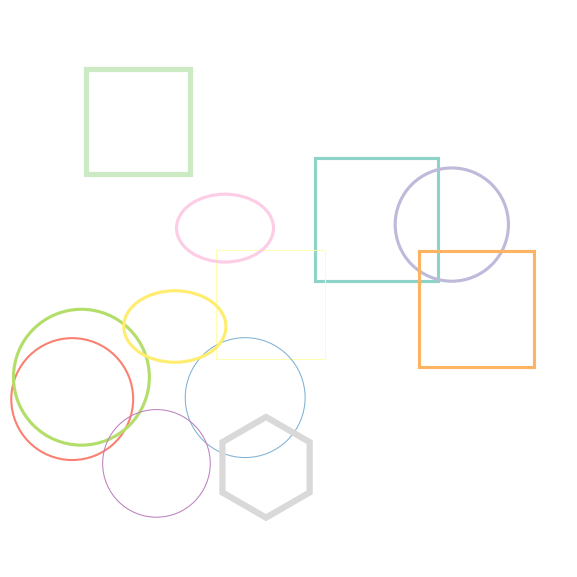[{"shape": "square", "thickness": 1.5, "radius": 0.53, "center": [0.652, 0.619]}, {"shape": "square", "thickness": 0.5, "radius": 0.47, "center": [0.468, 0.472]}, {"shape": "circle", "thickness": 1.5, "radius": 0.49, "center": [0.782, 0.61]}, {"shape": "circle", "thickness": 1, "radius": 0.53, "center": [0.125, 0.308]}, {"shape": "circle", "thickness": 0.5, "radius": 0.52, "center": [0.425, 0.311]}, {"shape": "square", "thickness": 1.5, "radius": 0.5, "center": [0.825, 0.464]}, {"shape": "circle", "thickness": 1.5, "radius": 0.59, "center": [0.141, 0.346]}, {"shape": "oval", "thickness": 1.5, "radius": 0.42, "center": [0.39, 0.604]}, {"shape": "hexagon", "thickness": 3, "radius": 0.44, "center": [0.461, 0.19]}, {"shape": "circle", "thickness": 0.5, "radius": 0.47, "center": [0.271, 0.197]}, {"shape": "square", "thickness": 2.5, "radius": 0.45, "center": [0.239, 0.789]}, {"shape": "oval", "thickness": 1.5, "radius": 0.44, "center": [0.303, 0.434]}]